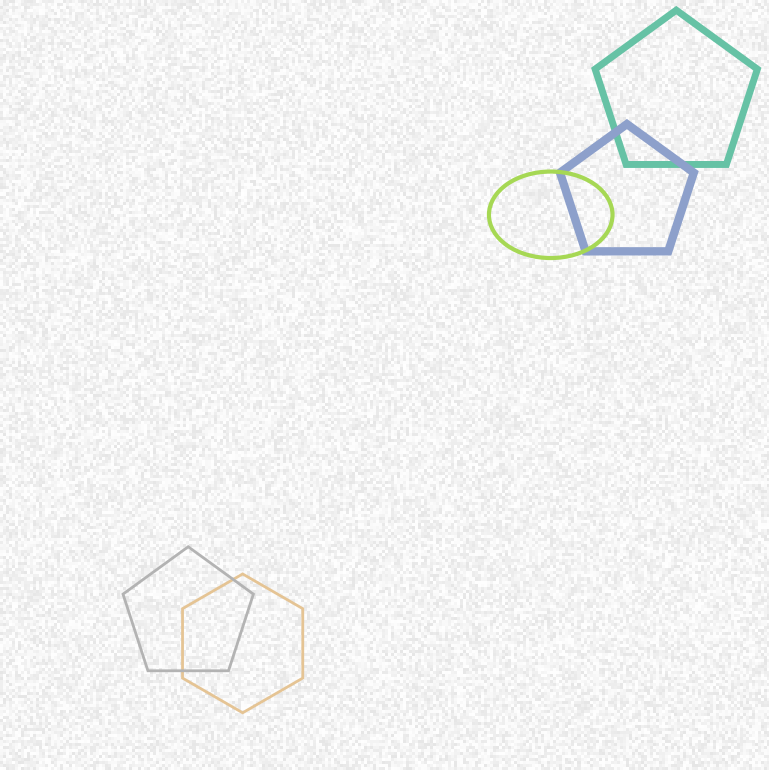[{"shape": "pentagon", "thickness": 2.5, "radius": 0.55, "center": [0.878, 0.876]}, {"shape": "pentagon", "thickness": 3, "radius": 0.46, "center": [0.814, 0.748]}, {"shape": "oval", "thickness": 1.5, "radius": 0.4, "center": [0.715, 0.721]}, {"shape": "hexagon", "thickness": 1, "radius": 0.45, "center": [0.315, 0.164]}, {"shape": "pentagon", "thickness": 1, "radius": 0.45, "center": [0.244, 0.201]}]